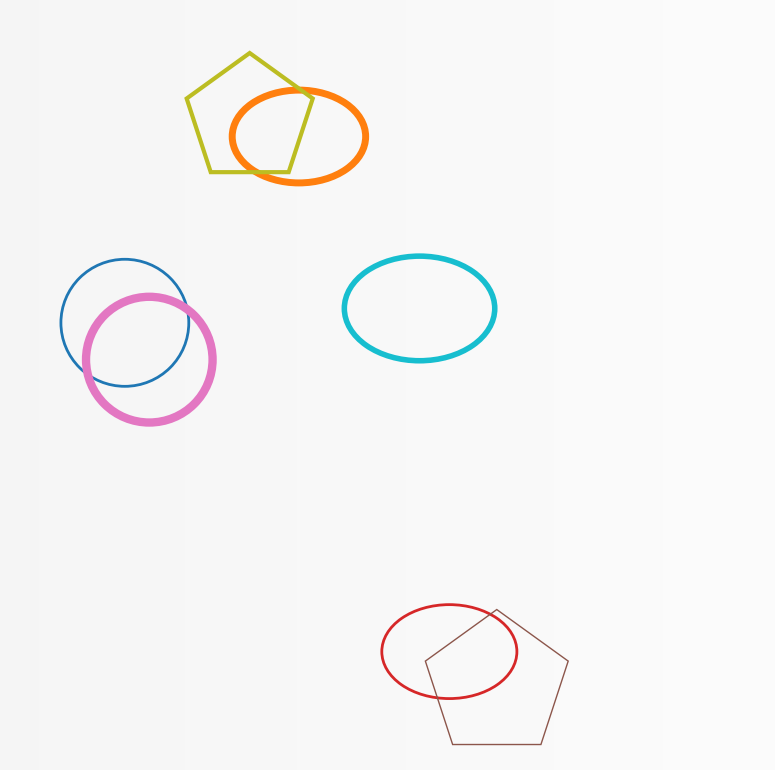[{"shape": "circle", "thickness": 1, "radius": 0.41, "center": [0.161, 0.581]}, {"shape": "oval", "thickness": 2.5, "radius": 0.43, "center": [0.386, 0.823]}, {"shape": "oval", "thickness": 1, "radius": 0.44, "center": [0.58, 0.154]}, {"shape": "pentagon", "thickness": 0.5, "radius": 0.48, "center": [0.641, 0.111]}, {"shape": "circle", "thickness": 3, "radius": 0.41, "center": [0.193, 0.533]}, {"shape": "pentagon", "thickness": 1.5, "radius": 0.43, "center": [0.322, 0.846]}, {"shape": "oval", "thickness": 2, "radius": 0.49, "center": [0.541, 0.599]}]